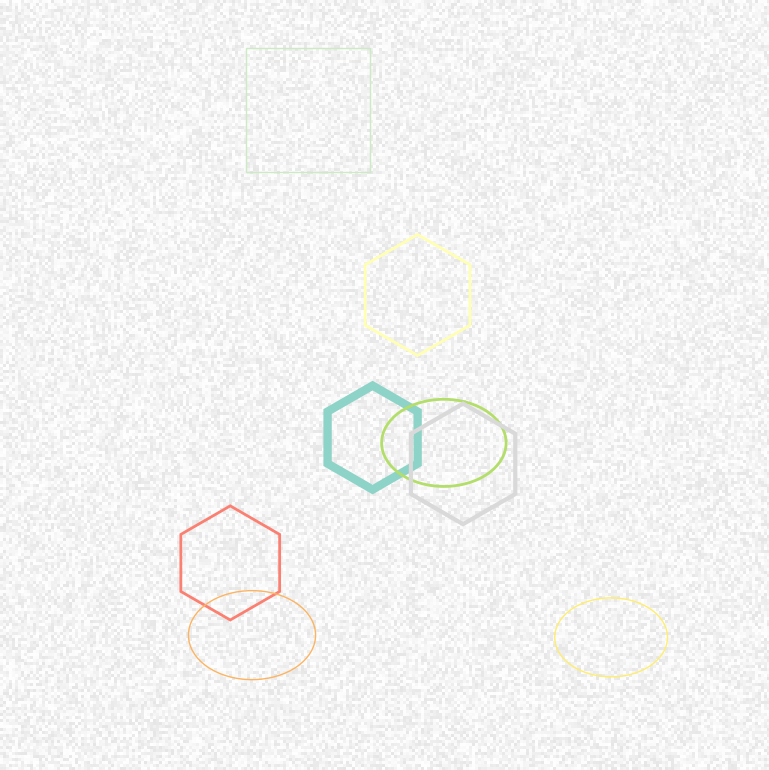[{"shape": "hexagon", "thickness": 3, "radius": 0.34, "center": [0.484, 0.432]}, {"shape": "hexagon", "thickness": 1, "radius": 0.39, "center": [0.542, 0.617]}, {"shape": "hexagon", "thickness": 1, "radius": 0.37, "center": [0.299, 0.269]}, {"shape": "oval", "thickness": 0.5, "radius": 0.41, "center": [0.327, 0.175]}, {"shape": "oval", "thickness": 1, "radius": 0.4, "center": [0.576, 0.425]}, {"shape": "hexagon", "thickness": 1.5, "radius": 0.39, "center": [0.601, 0.398]}, {"shape": "square", "thickness": 0.5, "radius": 0.4, "center": [0.4, 0.857]}, {"shape": "oval", "thickness": 0.5, "radius": 0.37, "center": [0.794, 0.172]}]